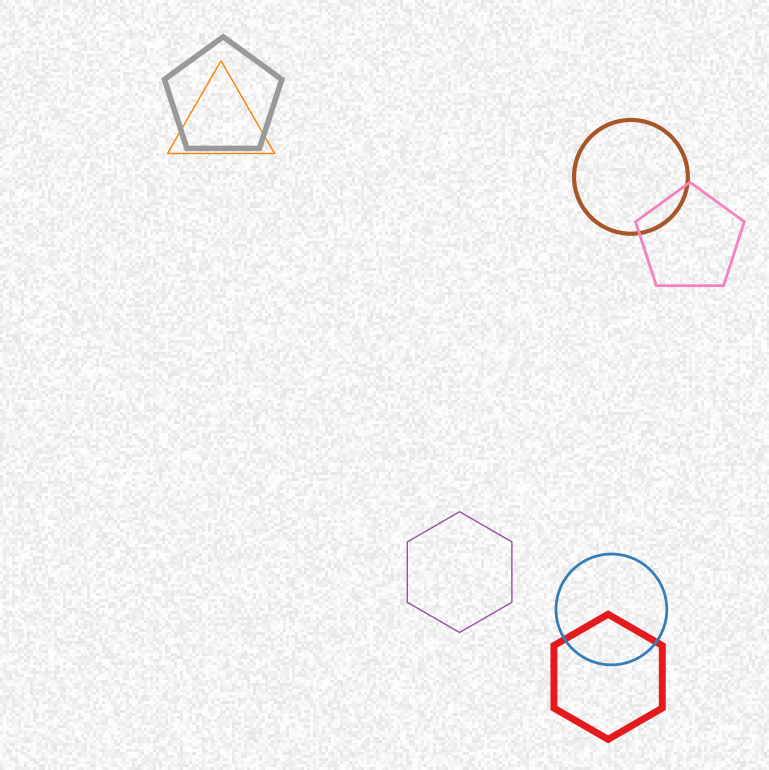[{"shape": "hexagon", "thickness": 2.5, "radius": 0.41, "center": [0.79, 0.121]}, {"shape": "circle", "thickness": 1, "radius": 0.36, "center": [0.794, 0.209]}, {"shape": "hexagon", "thickness": 0.5, "radius": 0.39, "center": [0.597, 0.257]}, {"shape": "triangle", "thickness": 0.5, "radius": 0.4, "center": [0.287, 0.841]}, {"shape": "circle", "thickness": 1.5, "radius": 0.37, "center": [0.819, 0.77]}, {"shape": "pentagon", "thickness": 1, "radius": 0.37, "center": [0.896, 0.689]}, {"shape": "pentagon", "thickness": 2, "radius": 0.4, "center": [0.29, 0.872]}]